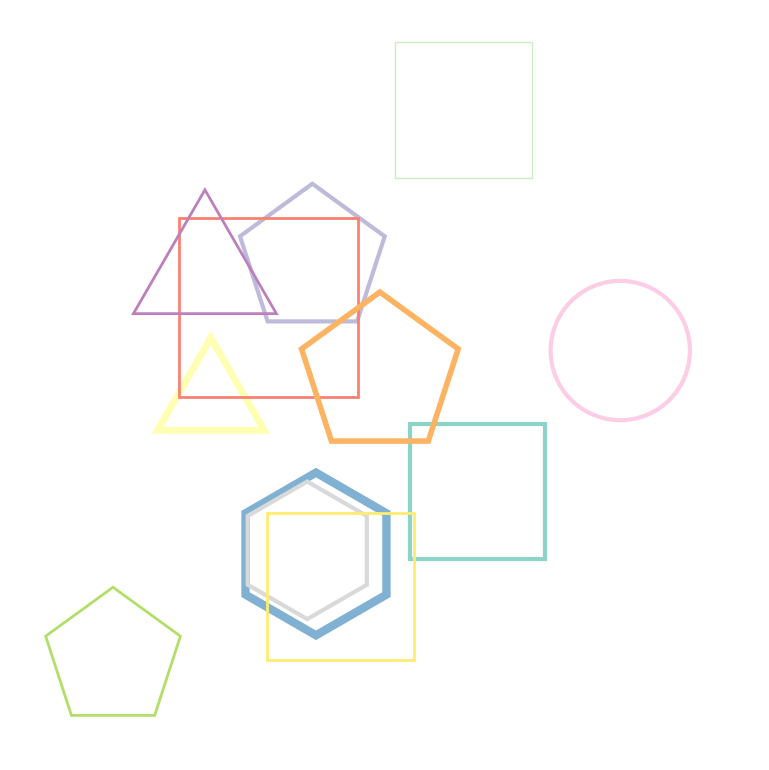[{"shape": "square", "thickness": 1.5, "radius": 0.44, "center": [0.62, 0.362]}, {"shape": "triangle", "thickness": 2.5, "radius": 0.4, "center": [0.274, 0.481]}, {"shape": "pentagon", "thickness": 1.5, "radius": 0.49, "center": [0.406, 0.663]}, {"shape": "square", "thickness": 1, "radius": 0.58, "center": [0.349, 0.601]}, {"shape": "hexagon", "thickness": 3, "radius": 0.53, "center": [0.41, 0.281]}, {"shape": "pentagon", "thickness": 2, "radius": 0.53, "center": [0.493, 0.514]}, {"shape": "pentagon", "thickness": 1, "radius": 0.46, "center": [0.147, 0.145]}, {"shape": "circle", "thickness": 1.5, "radius": 0.45, "center": [0.806, 0.545]}, {"shape": "hexagon", "thickness": 1.5, "radius": 0.45, "center": [0.399, 0.285]}, {"shape": "triangle", "thickness": 1, "radius": 0.54, "center": [0.266, 0.646]}, {"shape": "square", "thickness": 0.5, "radius": 0.44, "center": [0.602, 0.858]}, {"shape": "square", "thickness": 1, "radius": 0.48, "center": [0.442, 0.239]}]